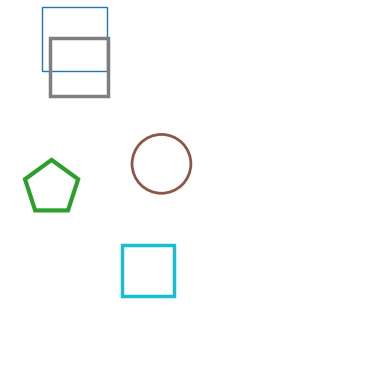[{"shape": "square", "thickness": 1, "radius": 0.42, "center": [0.194, 0.898]}, {"shape": "pentagon", "thickness": 3, "radius": 0.36, "center": [0.134, 0.512]}, {"shape": "circle", "thickness": 2, "radius": 0.38, "center": [0.419, 0.574]}, {"shape": "square", "thickness": 2.5, "radius": 0.38, "center": [0.205, 0.825]}, {"shape": "square", "thickness": 2.5, "radius": 0.34, "center": [0.385, 0.298]}]